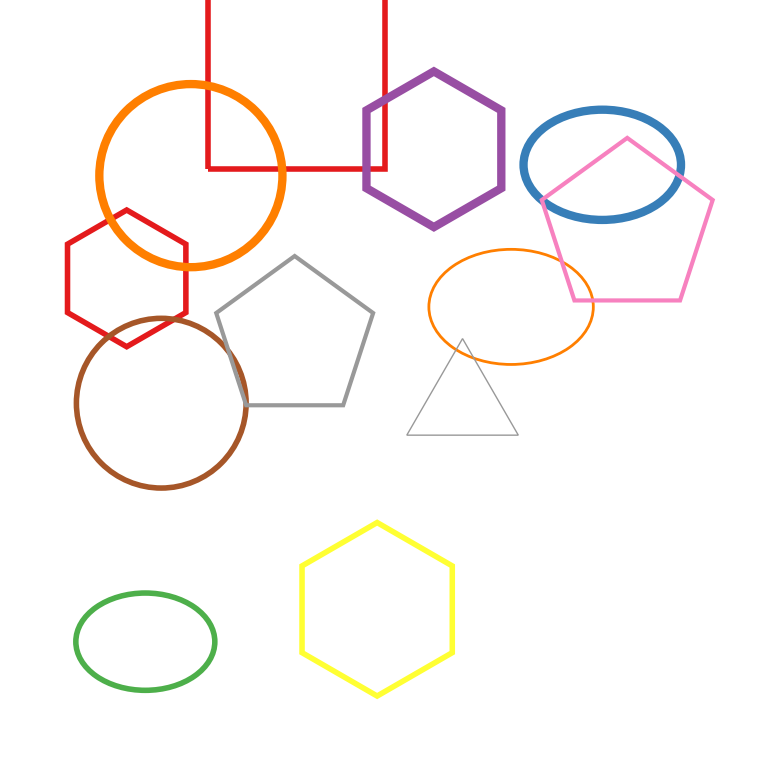[{"shape": "hexagon", "thickness": 2, "radius": 0.44, "center": [0.165, 0.638]}, {"shape": "square", "thickness": 2, "radius": 0.58, "center": [0.385, 0.896]}, {"shape": "oval", "thickness": 3, "radius": 0.51, "center": [0.782, 0.786]}, {"shape": "oval", "thickness": 2, "radius": 0.45, "center": [0.189, 0.167]}, {"shape": "hexagon", "thickness": 3, "radius": 0.51, "center": [0.563, 0.806]}, {"shape": "circle", "thickness": 3, "radius": 0.59, "center": [0.248, 0.772]}, {"shape": "oval", "thickness": 1, "radius": 0.53, "center": [0.664, 0.601]}, {"shape": "hexagon", "thickness": 2, "radius": 0.56, "center": [0.49, 0.209]}, {"shape": "circle", "thickness": 2, "radius": 0.55, "center": [0.209, 0.476]}, {"shape": "pentagon", "thickness": 1.5, "radius": 0.58, "center": [0.815, 0.704]}, {"shape": "triangle", "thickness": 0.5, "radius": 0.42, "center": [0.601, 0.477]}, {"shape": "pentagon", "thickness": 1.5, "radius": 0.54, "center": [0.383, 0.56]}]